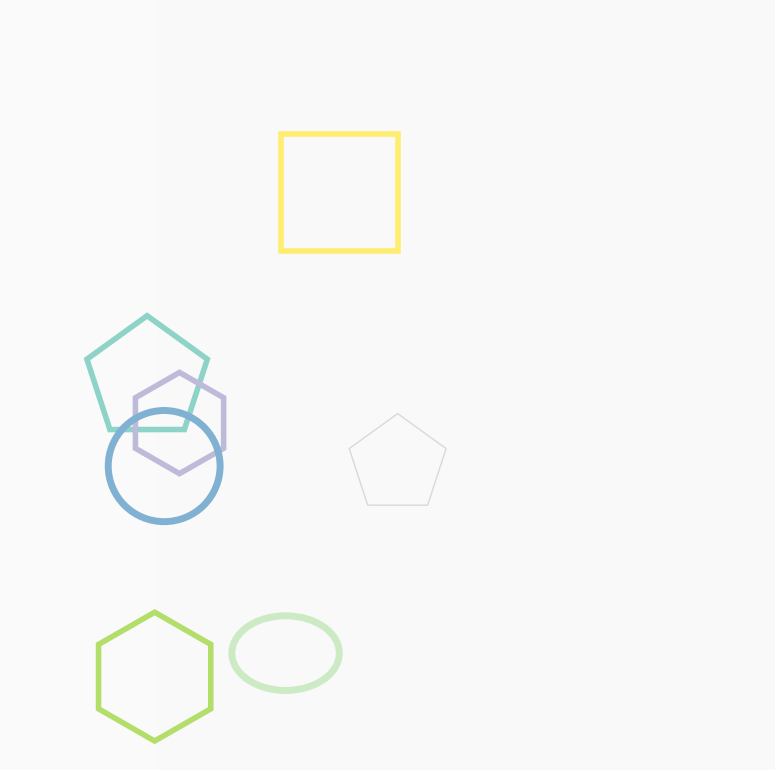[{"shape": "pentagon", "thickness": 2, "radius": 0.41, "center": [0.19, 0.508]}, {"shape": "hexagon", "thickness": 2, "radius": 0.33, "center": [0.232, 0.451]}, {"shape": "circle", "thickness": 2.5, "radius": 0.36, "center": [0.212, 0.395]}, {"shape": "hexagon", "thickness": 2, "radius": 0.42, "center": [0.2, 0.121]}, {"shape": "pentagon", "thickness": 0.5, "radius": 0.33, "center": [0.513, 0.397]}, {"shape": "oval", "thickness": 2.5, "radius": 0.35, "center": [0.368, 0.152]}, {"shape": "square", "thickness": 2, "radius": 0.38, "center": [0.438, 0.75]}]